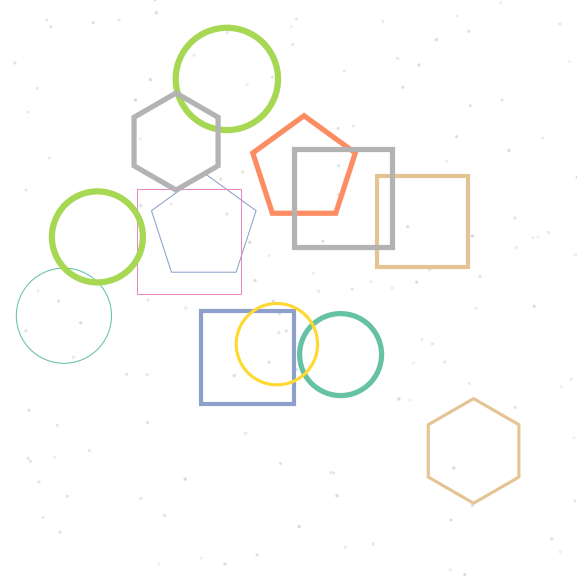[{"shape": "circle", "thickness": 2.5, "radius": 0.35, "center": [0.59, 0.385]}, {"shape": "circle", "thickness": 0.5, "radius": 0.41, "center": [0.111, 0.452]}, {"shape": "pentagon", "thickness": 2.5, "radius": 0.47, "center": [0.526, 0.705]}, {"shape": "square", "thickness": 2, "radius": 0.4, "center": [0.429, 0.38]}, {"shape": "pentagon", "thickness": 0.5, "radius": 0.48, "center": [0.353, 0.605]}, {"shape": "square", "thickness": 0.5, "radius": 0.45, "center": [0.328, 0.581]}, {"shape": "circle", "thickness": 3, "radius": 0.44, "center": [0.393, 0.862]}, {"shape": "circle", "thickness": 3, "radius": 0.39, "center": [0.169, 0.589]}, {"shape": "circle", "thickness": 1.5, "radius": 0.35, "center": [0.48, 0.403]}, {"shape": "hexagon", "thickness": 1.5, "radius": 0.45, "center": [0.82, 0.218]}, {"shape": "square", "thickness": 2, "radius": 0.39, "center": [0.731, 0.615]}, {"shape": "hexagon", "thickness": 2.5, "radius": 0.42, "center": [0.305, 0.754]}, {"shape": "square", "thickness": 2.5, "radius": 0.42, "center": [0.594, 0.656]}]